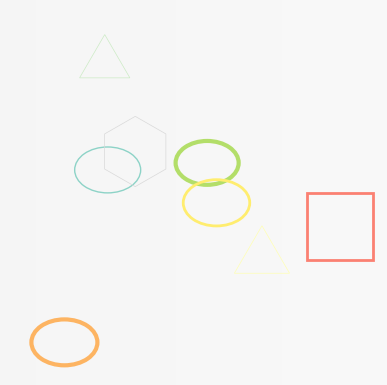[{"shape": "oval", "thickness": 1, "radius": 0.43, "center": [0.278, 0.559]}, {"shape": "triangle", "thickness": 0.5, "radius": 0.41, "center": [0.676, 0.331]}, {"shape": "square", "thickness": 2, "radius": 0.43, "center": [0.878, 0.412]}, {"shape": "oval", "thickness": 3, "radius": 0.43, "center": [0.166, 0.111]}, {"shape": "oval", "thickness": 3, "radius": 0.41, "center": [0.535, 0.577]}, {"shape": "hexagon", "thickness": 0.5, "radius": 0.46, "center": [0.349, 0.607]}, {"shape": "triangle", "thickness": 0.5, "radius": 0.37, "center": [0.27, 0.835]}, {"shape": "oval", "thickness": 2, "radius": 0.43, "center": [0.559, 0.473]}]